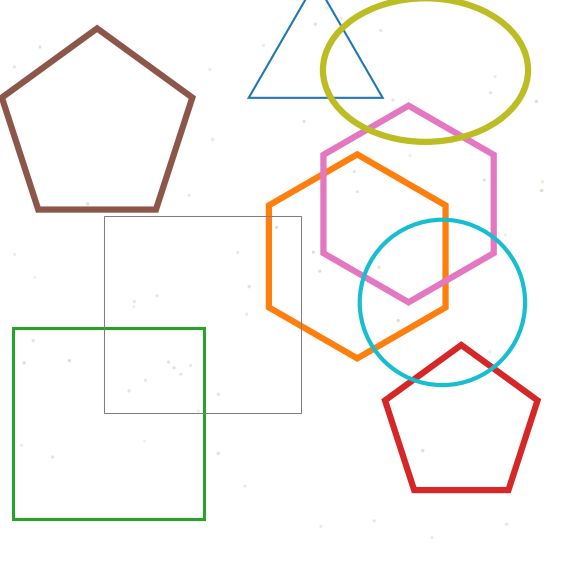[{"shape": "triangle", "thickness": 1, "radius": 0.67, "center": [0.547, 0.897]}, {"shape": "hexagon", "thickness": 3, "radius": 0.88, "center": [0.619, 0.555]}, {"shape": "square", "thickness": 1.5, "radius": 0.83, "center": [0.188, 0.265]}, {"shape": "pentagon", "thickness": 3, "radius": 0.69, "center": [0.799, 0.263]}, {"shape": "pentagon", "thickness": 3, "radius": 0.87, "center": [0.168, 0.777]}, {"shape": "hexagon", "thickness": 3, "radius": 0.85, "center": [0.707, 0.646]}, {"shape": "square", "thickness": 0.5, "radius": 0.85, "center": [0.351, 0.454]}, {"shape": "oval", "thickness": 3, "radius": 0.89, "center": [0.737, 0.878]}, {"shape": "circle", "thickness": 2, "radius": 0.72, "center": [0.766, 0.475]}]